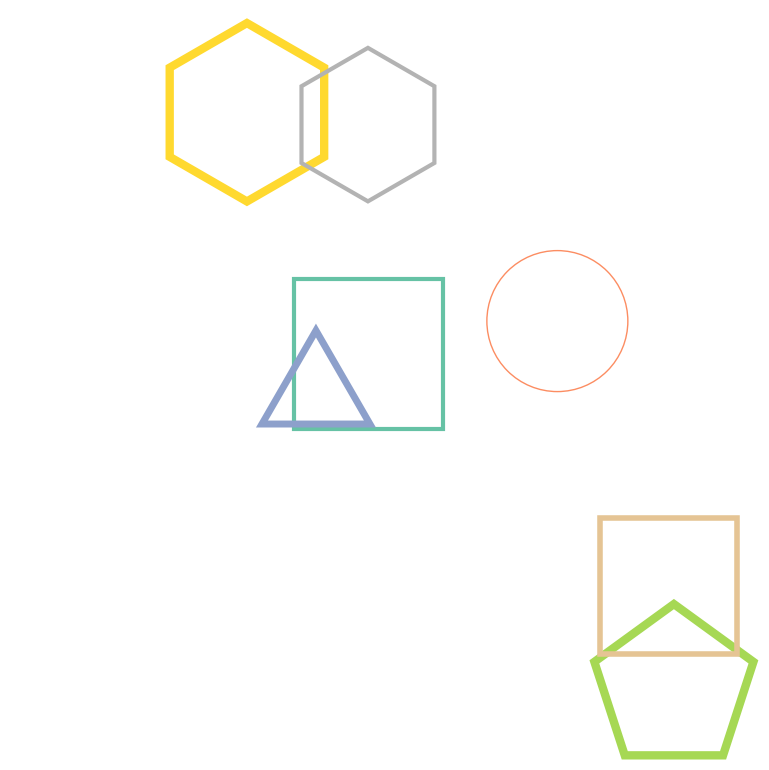[{"shape": "square", "thickness": 1.5, "radius": 0.49, "center": [0.478, 0.54]}, {"shape": "circle", "thickness": 0.5, "radius": 0.46, "center": [0.724, 0.583]}, {"shape": "triangle", "thickness": 2.5, "radius": 0.4, "center": [0.41, 0.49]}, {"shape": "pentagon", "thickness": 3, "radius": 0.54, "center": [0.875, 0.107]}, {"shape": "hexagon", "thickness": 3, "radius": 0.58, "center": [0.321, 0.854]}, {"shape": "square", "thickness": 2, "radius": 0.44, "center": [0.868, 0.239]}, {"shape": "hexagon", "thickness": 1.5, "radius": 0.5, "center": [0.478, 0.838]}]